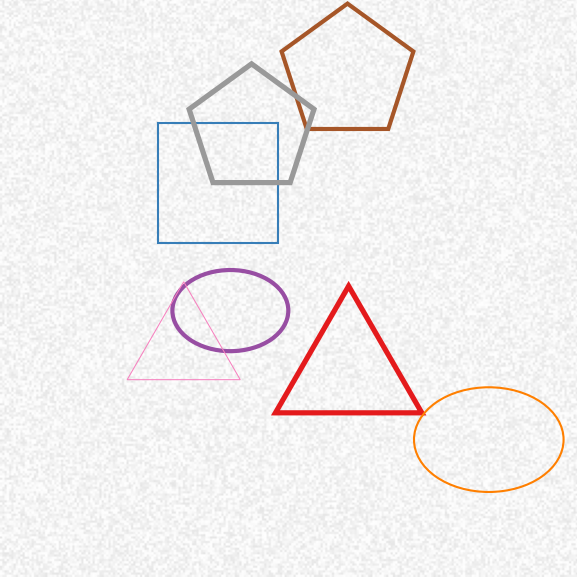[{"shape": "triangle", "thickness": 2.5, "radius": 0.73, "center": [0.604, 0.357]}, {"shape": "square", "thickness": 1, "radius": 0.52, "center": [0.377, 0.682]}, {"shape": "oval", "thickness": 2, "radius": 0.5, "center": [0.399, 0.461]}, {"shape": "oval", "thickness": 1, "radius": 0.65, "center": [0.846, 0.238]}, {"shape": "pentagon", "thickness": 2, "radius": 0.6, "center": [0.602, 0.873]}, {"shape": "triangle", "thickness": 0.5, "radius": 0.57, "center": [0.318, 0.398]}, {"shape": "pentagon", "thickness": 2.5, "radius": 0.57, "center": [0.436, 0.775]}]